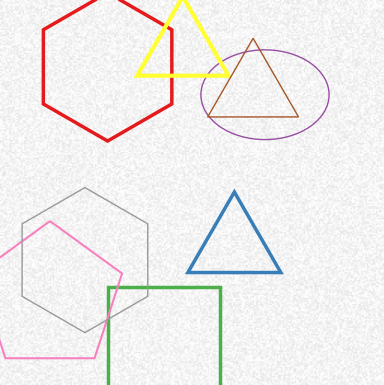[{"shape": "hexagon", "thickness": 2.5, "radius": 0.96, "center": [0.279, 0.826]}, {"shape": "triangle", "thickness": 2.5, "radius": 0.7, "center": [0.609, 0.362]}, {"shape": "square", "thickness": 2.5, "radius": 0.73, "center": [0.427, 0.109]}, {"shape": "oval", "thickness": 1, "radius": 0.83, "center": [0.688, 0.754]}, {"shape": "triangle", "thickness": 3, "radius": 0.68, "center": [0.475, 0.872]}, {"shape": "triangle", "thickness": 1, "radius": 0.68, "center": [0.657, 0.764]}, {"shape": "pentagon", "thickness": 1.5, "radius": 0.98, "center": [0.13, 0.229]}, {"shape": "hexagon", "thickness": 1, "radius": 0.94, "center": [0.221, 0.324]}]